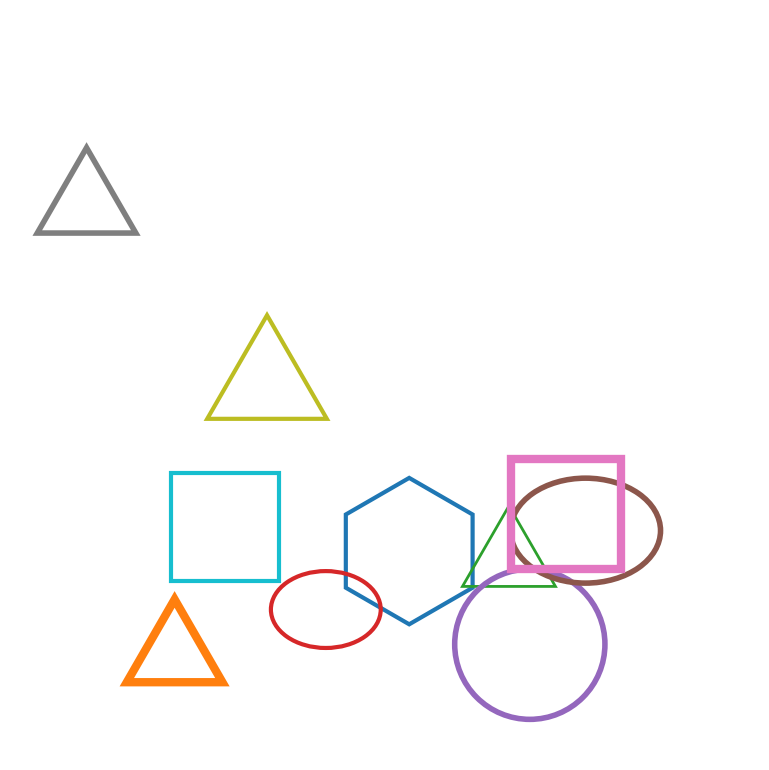[{"shape": "hexagon", "thickness": 1.5, "radius": 0.48, "center": [0.531, 0.284]}, {"shape": "triangle", "thickness": 3, "radius": 0.36, "center": [0.227, 0.15]}, {"shape": "triangle", "thickness": 1, "radius": 0.35, "center": [0.661, 0.273]}, {"shape": "oval", "thickness": 1.5, "radius": 0.36, "center": [0.423, 0.208]}, {"shape": "circle", "thickness": 2, "radius": 0.49, "center": [0.688, 0.163]}, {"shape": "oval", "thickness": 2, "radius": 0.49, "center": [0.76, 0.311]}, {"shape": "square", "thickness": 3, "radius": 0.36, "center": [0.735, 0.333]}, {"shape": "triangle", "thickness": 2, "radius": 0.37, "center": [0.112, 0.734]}, {"shape": "triangle", "thickness": 1.5, "radius": 0.45, "center": [0.347, 0.501]}, {"shape": "square", "thickness": 1.5, "radius": 0.35, "center": [0.293, 0.316]}]